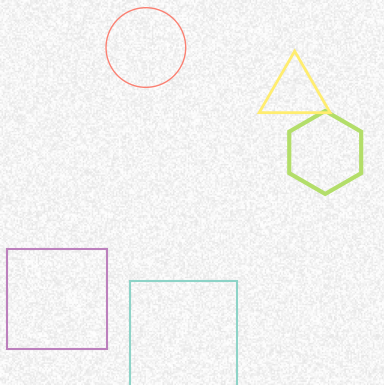[{"shape": "square", "thickness": 1.5, "radius": 0.7, "center": [0.476, 0.129]}, {"shape": "circle", "thickness": 1, "radius": 0.52, "center": [0.379, 0.877]}, {"shape": "hexagon", "thickness": 3, "radius": 0.54, "center": [0.845, 0.604]}, {"shape": "square", "thickness": 1.5, "radius": 0.64, "center": [0.148, 0.223]}, {"shape": "triangle", "thickness": 2, "radius": 0.53, "center": [0.765, 0.761]}]